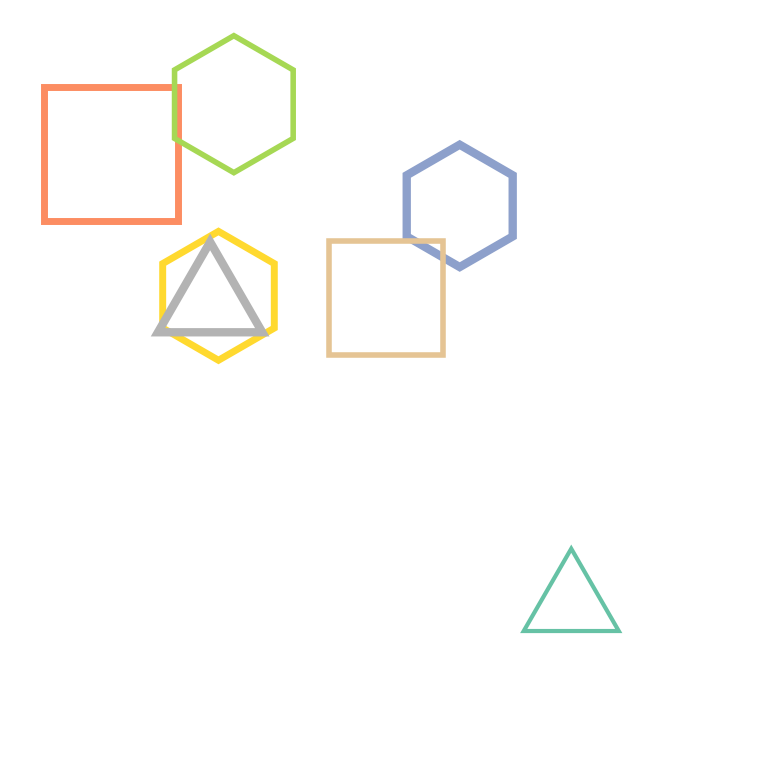[{"shape": "triangle", "thickness": 1.5, "radius": 0.36, "center": [0.742, 0.216]}, {"shape": "square", "thickness": 2.5, "radius": 0.43, "center": [0.144, 0.8]}, {"shape": "hexagon", "thickness": 3, "radius": 0.4, "center": [0.597, 0.733]}, {"shape": "hexagon", "thickness": 2, "radius": 0.44, "center": [0.304, 0.865]}, {"shape": "hexagon", "thickness": 2.5, "radius": 0.42, "center": [0.284, 0.616]}, {"shape": "square", "thickness": 2, "radius": 0.37, "center": [0.501, 0.613]}, {"shape": "triangle", "thickness": 3, "radius": 0.39, "center": [0.273, 0.608]}]